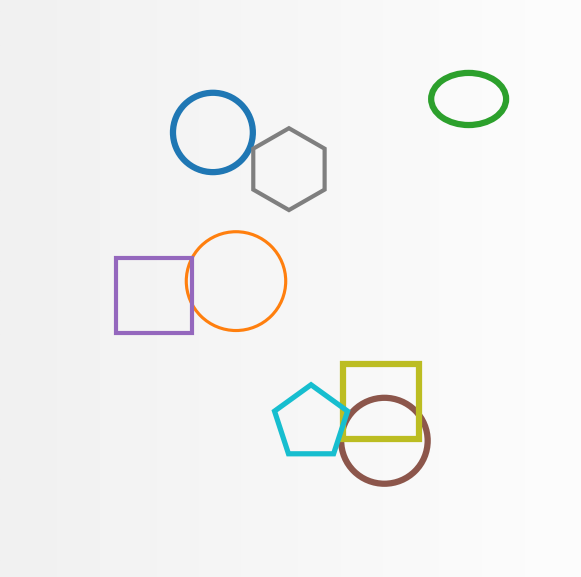[{"shape": "circle", "thickness": 3, "radius": 0.34, "center": [0.366, 0.77]}, {"shape": "circle", "thickness": 1.5, "radius": 0.43, "center": [0.406, 0.512]}, {"shape": "oval", "thickness": 3, "radius": 0.32, "center": [0.806, 0.828]}, {"shape": "square", "thickness": 2, "radius": 0.33, "center": [0.265, 0.488]}, {"shape": "circle", "thickness": 3, "radius": 0.37, "center": [0.661, 0.236]}, {"shape": "hexagon", "thickness": 2, "radius": 0.35, "center": [0.497, 0.706]}, {"shape": "square", "thickness": 3, "radius": 0.33, "center": [0.655, 0.304]}, {"shape": "pentagon", "thickness": 2.5, "radius": 0.33, "center": [0.535, 0.267]}]